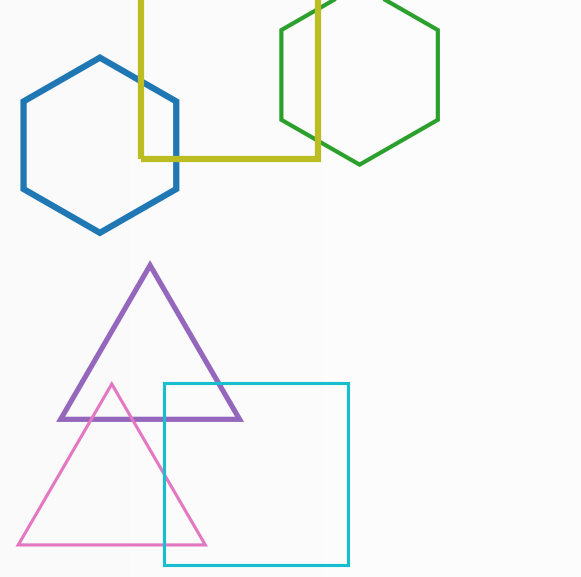[{"shape": "hexagon", "thickness": 3, "radius": 0.76, "center": [0.172, 0.748]}, {"shape": "hexagon", "thickness": 2, "radius": 0.78, "center": [0.619, 0.869]}, {"shape": "triangle", "thickness": 2.5, "radius": 0.89, "center": [0.258, 0.362]}, {"shape": "triangle", "thickness": 1.5, "radius": 0.93, "center": [0.192, 0.148]}, {"shape": "square", "thickness": 3, "radius": 0.76, "center": [0.395, 0.876]}, {"shape": "square", "thickness": 1.5, "radius": 0.79, "center": [0.44, 0.178]}]